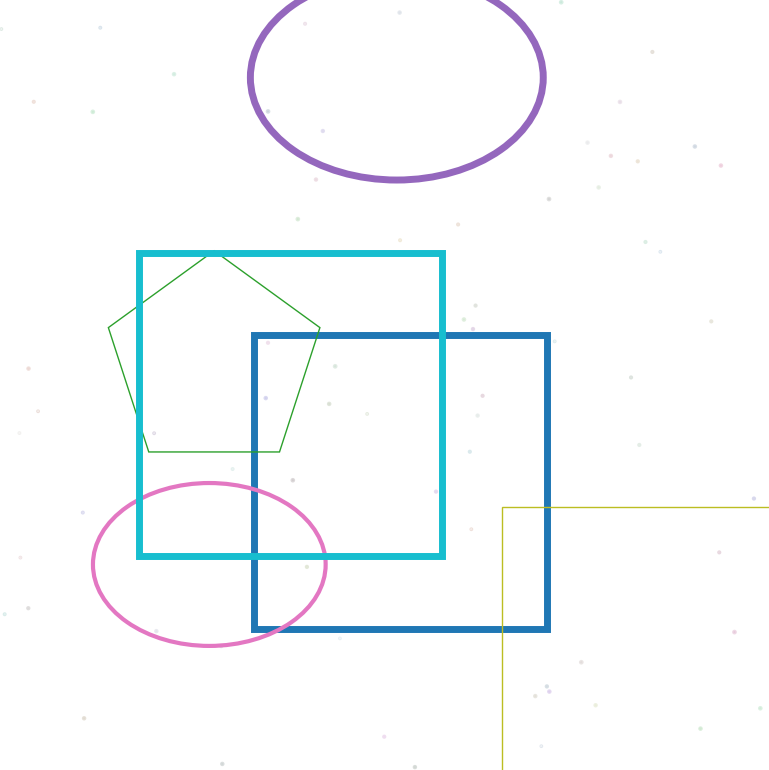[{"shape": "square", "thickness": 2.5, "radius": 0.95, "center": [0.52, 0.374]}, {"shape": "pentagon", "thickness": 0.5, "radius": 0.72, "center": [0.278, 0.53]}, {"shape": "oval", "thickness": 2.5, "radius": 0.95, "center": [0.515, 0.899]}, {"shape": "oval", "thickness": 1.5, "radius": 0.76, "center": [0.272, 0.267]}, {"shape": "square", "thickness": 0.5, "radius": 0.88, "center": [0.827, 0.166]}, {"shape": "square", "thickness": 2.5, "radius": 0.98, "center": [0.378, 0.475]}]